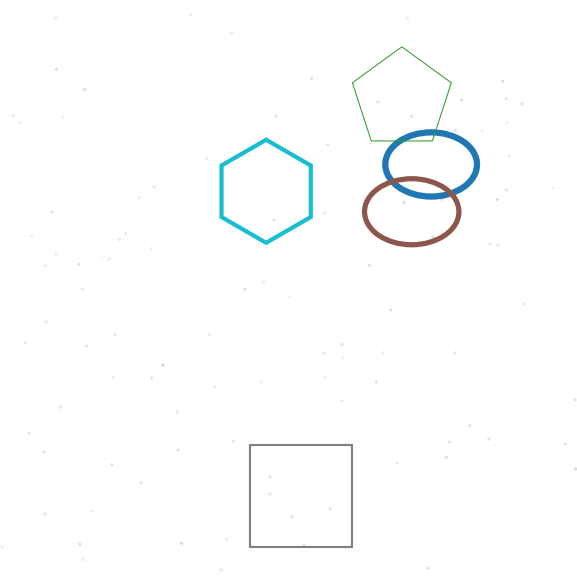[{"shape": "oval", "thickness": 3, "radius": 0.4, "center": [0.747, 0.714]}, {"shape": "pentagon", "thickness": 0.5, "radius": 0.45, "center": [0.696, 0.828]}, {"shape": "oval", "thickness": 2.5, "radius": 0.41, "center": [0.713, 0.632]}, {"shape": "square", "thickness": 1, "radius": 0.44, "center": [0.522, 0.14]}, {"shape": "hexagon", "thickness": 2, "radius": 0.45, "center": [0.461, 0.668]}]